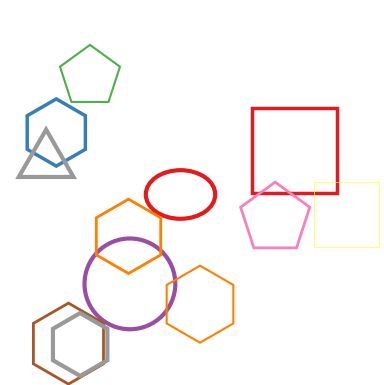[{"shape": "oval", "thickness": 3, "radius": 0.45, "center": [0.469, 0.495]}, {"shape": "square", "thickness": 2.5, "radius": 0.55, "center": [0.764, 0.609]}, {"shape": "hexagon", "thickness": 2.5, "radius": 0.44, "center": [0.146, 0.656]}, {"shape": "pentagon", "thickness": 1.5, "radius": 0.41, "center": [0.234, 0.801]}, {"shape": "circle", "thickness": 3, "radius": 0.59, "center": [0.337, 0.263]}, {"shape": "hexagon", "thickness": 2, "radius": 0.48, "center": [0.334, 0.386]}, {"shape": "hexagon", "thickness": 1.5, "radius": 0.5, "center": [0.519, 0.21]}, {"shape": "square", "thickness": 0.5, "radius": 0.43, "center": [0.899, 0.443]}, {"shape": "hexagon", "thickness": 2, "radius": 0.53, "center": [0.178, 0.108]}, {"shape": "pentagon", "thickness": 2, "radius": 0.47, "center": [0.715, 0.433]}, {"shape": "triangle", "thickness": 3, "radius": 0.41, "center": [0.12, 0.581]}, {"shape": "hexagon", "thickness": 3, "radius": 0.41, "center": [0.208, 0.105]}]